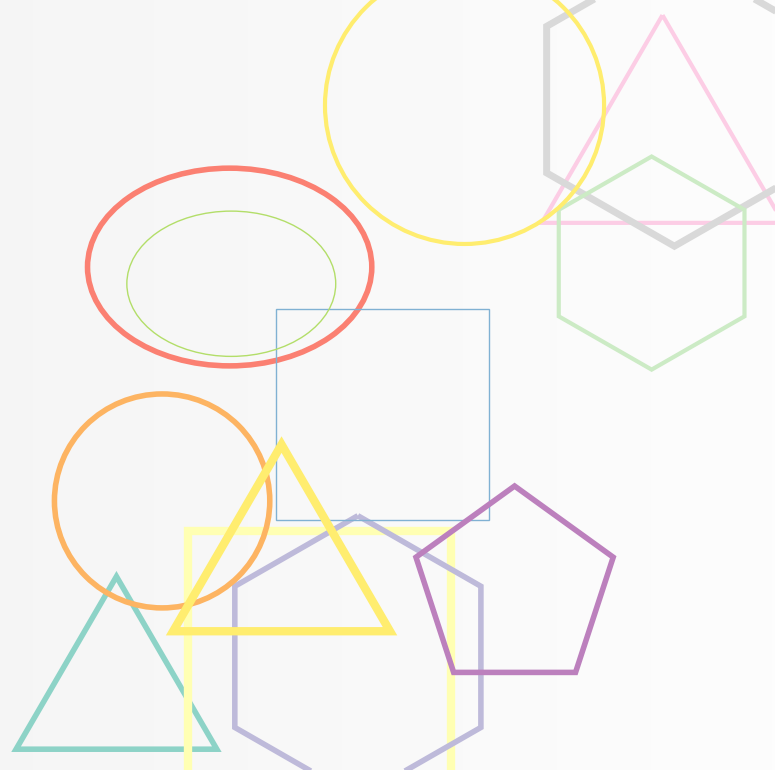[{"shape": "triangle", "thickness": 2, "radius": 0.75, "center": [0.15, 0.102]}, {"shape": "square", "thickness": 3, "radius": 0.85, "center": [0.412, 0.141]}, {"shape": "hexagon", "thickness": 2, "radius": 0.92, "center": [0.462, 0.147]}, {"shape": "oval", "thickness": 2, "radius": 0.92, "center": [0.296, 0.653]}, {"shape": "square", "thickness": 0.5, "radius": 0.69, "center": [0.493, 0.462]}, {"shape": "circle", "thickness": 2, "radius": 0.69, "center": [0.209, 0.349]}, {"shape": "oval", "thickness": 0.5, "radius": 0.67, "center": [0.298, 0.631]}, {"shape": "triangle", "thickness": 1.5, "radius": 0.9, "center": [0.855, 0.8]}, {"shape": "hexagon", "thickness": 2.5, "radius": 0.95, "center": [0.87, 0.871]}, {"shape": "pentagon", "thickness": 2, "radius": 0.67, "center": [0.664, 0.235]}, {"shape": "hexagon", "thickness": 1.5, "radius": 0.69, "center": [0.841, 0.658]}, {"shape": "triangle", "thickness": 3, "radius": 0.81, "center": [0.363, 0.261]}, {"shape": "circle", "thickness": 1.5, "radius": 0.9, "center": [0.599, 0.863]}]